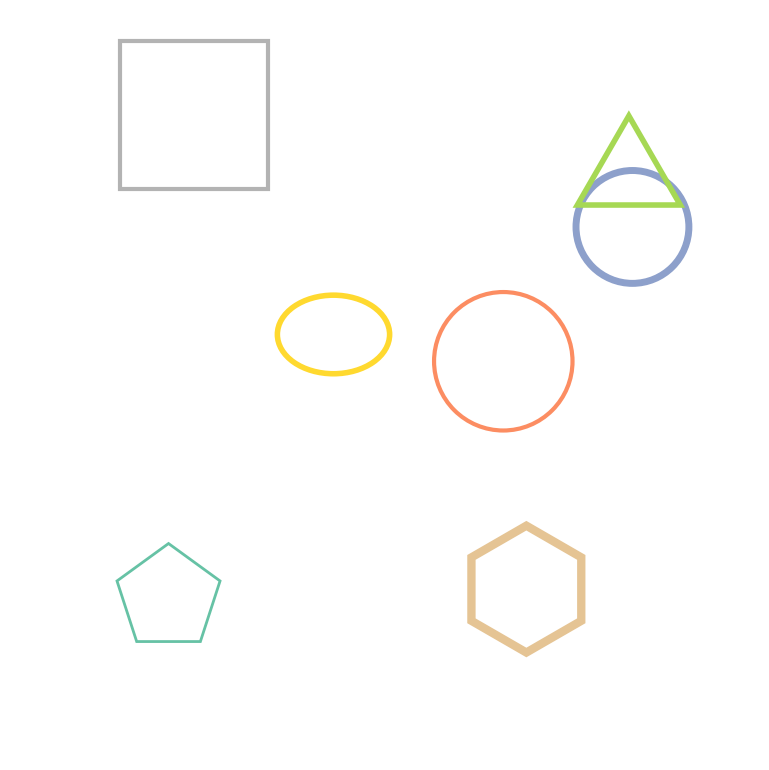[{"shape": "pentagon", "thickness": 1, "radius": 0.35, "center": [0.219, 0.224]}, {"shape": "circle", "thickness": 1.5, "radius": 0.45, "center": [0.654, 0.531]}, {"shape": "circle", "thickness": 2.5, "radius": 0.37, "center": [0.821, 0.705]}, {"shape": "triangle", "thickness": 2, "radius": 0.39, "center": [0.817, 0.772]}, {"shape": "oval", "thickness": 2, "radius": 0.36, "center": [0.433, 0.566]}, {"shape": "hexagon", "thickness": 3, "radius": 0.41, "center": [0.684, 0.235]}, {"shape": "square", "thickness": 1.5, "radius": 0.48, "center": [0.252, 0.851]}]